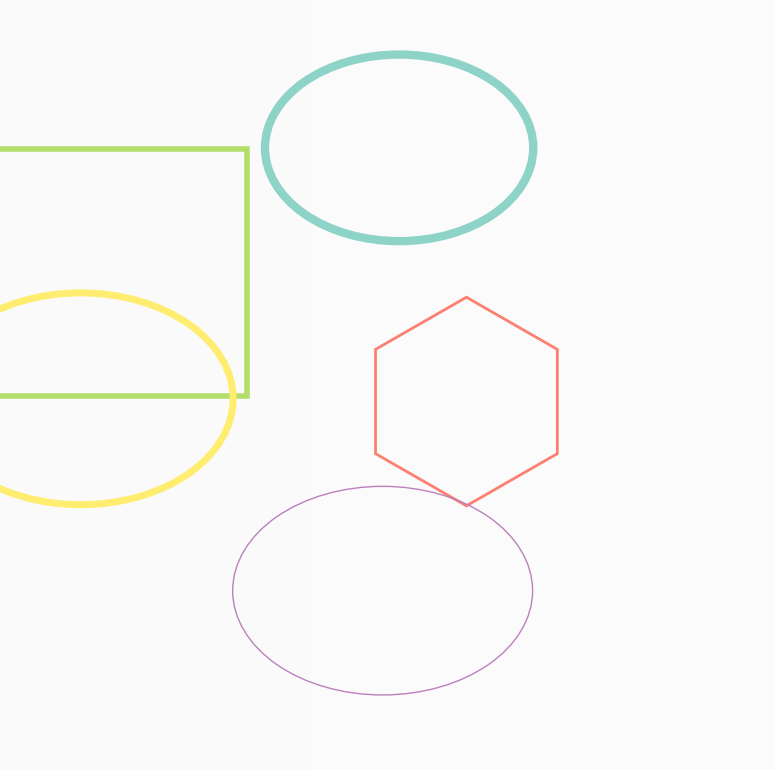[{"shape": "oval", "thickness": 3, "radius": 0.87, "center": [0.515, 0.808]}, {"shape": "hexagon", "thickness": 1, "radius": 0.68, "center": [0.602, 0.479]}, {"shape": "square", "thickness": 2, "radius": 0.8, "center": [0.159, 0.647]}, {"shape": "oval", "thickness": 0.5, "radius": 0.97, "center": [0.494, 0.233]}, {"shape": "oval", "thickness": 2.5, "radius": 0.98, "center": [0.104, 0.482]}]